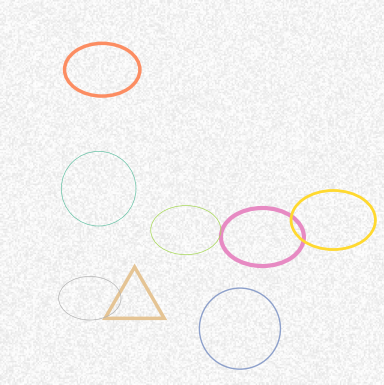[{"shape": "circle", "thickness": 0.5, "radius": 0.48, "center": [0.256, 0.51]}, {"shape": "oval", "thickness": 2.5, "radius": 0.49, "center": [0.265, 0.819]}, {"shape": "circle", "thickness": 1, "radius": 0.53, "center": [0.623, 0.146]}, {"shape": "oval", "thickness": 3, "radius": 0.54, "center": [0.682, 0.384]}, {"shape": "oval", "thickness": 0.5, "radius": 0.46, "center": [0.483, 0.402]}, {"shape": "oval", "thickness": 2, "radius": 0.55, "center": [0.866, 0.429]}, {"shape": "triangle", "thickness": 2.5, "radius": 0.44, "center": [0.35, 0.218]}, {"shape": "oval", "thickness": 0.5, "radius": 0.4, "center": [0.233, 0.225]}]